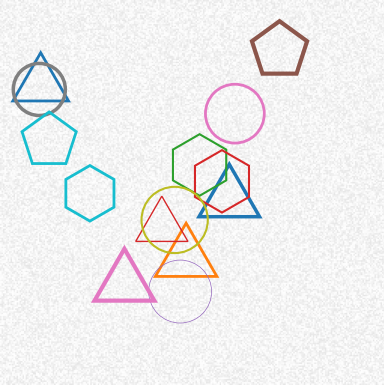[{"shape": "triangle", "thickness": 2.5, "radius": 0.45, "center": [0.596, 0.483]}, {"shape": "triangle", "thickness": 2, "radius": 0.42, "center": [0.106, 0.78]}, {"shape": "triangle", "thickness": 2, "radius": 0.46, "center": [0.483, 0.328]}, {"shape": "hexagon", "thickness": 1.5, "radius": 0.4, "center": [0.518, 0.571]}, {"shape": "hexagon", "thickness": 1.5, "radius": 0.41, "center": [0.577, 0.529]}, {"shape": "triangle", "thickness": 1, "radius": 0.39, "center": [0.42, 0.412]}, {"shape": "circle", "thickness": 0.5, "radius": 0.41, "center": [0.468, 0.243]}, {"shape": "pentagon", "thickness": 3, "radius": 0.38, "center": [0.726, 0.87]}, {"shape": "triangle", "thickness": 3, "radius": 0.45, "center": [0.323, 0.264]}, {"shape": "circle", "thickness": 2, "radius": 0.38, "center": [0.61, 0.705]}, {"shape": "circle", "thickness": 2.5, "radius": 0.34, "center": [0.102, 0.768]}, {"shape": "circle", "thickness": 1.5, "radius": 0.43, "center": [0.454, 0.429]}, {"shape": "pentagon", "thickness": 2, "radius": 0.37, "center": [0.128, 0.635]}, {"shape": "hexagon", "thickness": 2, "radius": 0.36, "center": [0.234, 0.498]}]